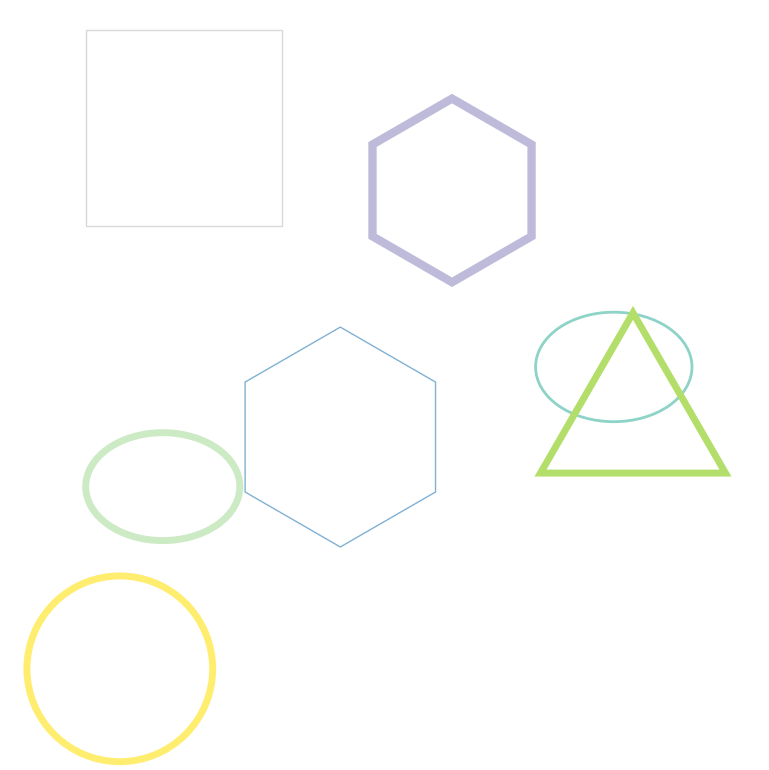[{"shape": "oval", "thickness": 1, "radius": 0.51, "center": [0.797, 0.523]}, {"shape": "hexagon", "thickness": 3, "radius": 0.6, "center": [0.587, 0.753]}, {"shape": "hexagon", "thickness": 0.5, "radius": 0.71, "center": [0.442, 0.432]}, {"shape": "triangle", "thickness": 2.5, "radius": 0.69, "center": [0.822, 0.455]}, {"shape": "square", "thickness": 0.5, "radius": 0.64, "center": [0.239, 0.833]}, {"shape": "oval", "thickness": 2.5, "radius": 0.5, "center": [0.211, 0.368]}, {"shape": "circle", "thickness": 2.5, "radius": 0.6, "center": [0.156, 0.131]}]